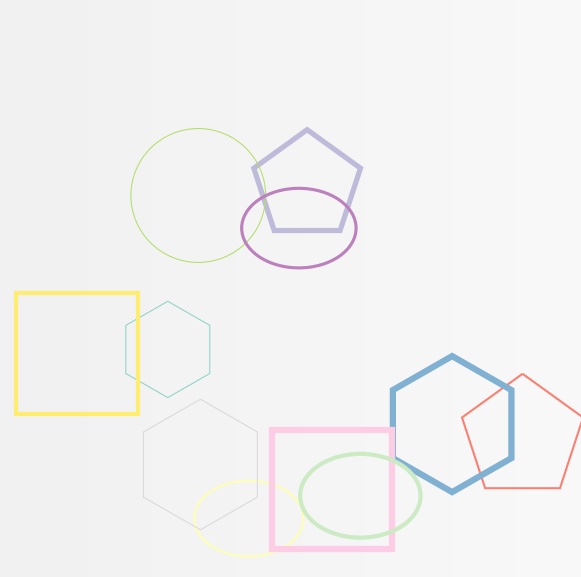[{"shape": "hexagon", "thickness": 0.5, "radius": 0.42, "center": [0.289, 0.394]}, {"shape": "oval", "thickness": 1, "radius": 0.47, "center": [0.428, 0.101]}, {"shape": "pentagon", "thickness": 2.5, "radius": 0.48, "center": [0.528, 0.678]}, {"shape": "pentagon", "thickness": 1, "radius": 0.55, "center": [0.899, 0.242]}, {"shape": "hexagon", "thickness": 3, "radius": 0.59, "center": [0.778, 0.265]}, {"shape": "circle", "thickness": 0.5, "radius": 0.58, "center": [0.341, 0.661]}, {"shape": "square", "thickness": 3, "radius": 0.51, "center": [0.572, 0.152]}, {"shape": "hexagon", "thickness": 0.5, "radius": 0.57, "center": [0.345, 0.195]}, {"shape": "oval", "thickness": 1.5, "radius": 0.49, "center": [0.514, 0.604]}, {"shape": "oval", "thickness": 2, "radius": 0.52, "center": [0.62, 0.141]}, {"shape": "square", "thickness": 2, "radius": 0.52, "center": [0.133, 0.387]}]